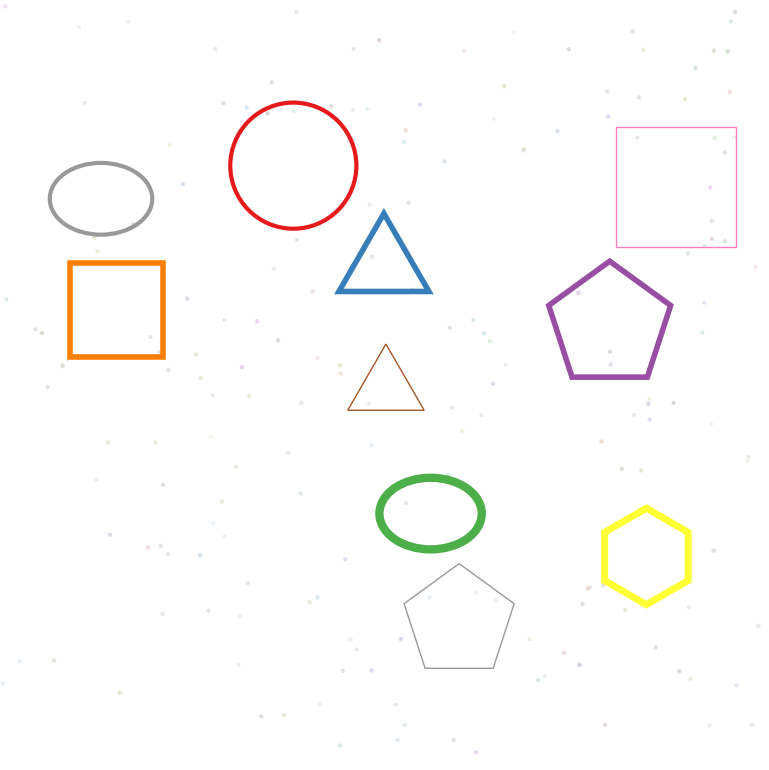[{"shape": "circle", "thickness": 1.5, "radius": 0.41, "center": [0.381, 0.785]}, {"shape": "triangle", "thickness": 2, "radius": 0.34, "center": [0.499, 0.655]}, {"shape": "oval", "thickness": 3, "radius": 0.33, "center": [0.559, 0.333]}, {"shape": "pentagon", "thickness": 2, "radius": 0.42, "center": [0.792, 0.578]}, {"shape": "square", "thickness": 2, "radius": 0.3, "center": [0.151, 0.598]}, {"shape": "hexagon", "thickness": 2.5, "radius": 0.31, "center": [0.839, 0.277]}, {"shape": "triangle", "thickness": 0.5, "radius": 0.29, "center": [0.501, 0.496]}, {"shape": "square", "thickness": 0.5, "radius": 0.39, "center": [0.878, 0.757]}, {"shape": "pentagon", "thickness": 0.5, "radius": 0.38, "center": [0.596, 0.193]}, {"shape": "oval", "thickness": 1.5, "radius": 0.33, "center": [0.131, 0.742]}]